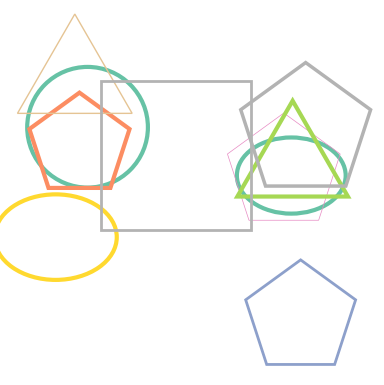[{"shape": "oval", "thickness": 3, "radius": 0.71, "center": [0.757, 0.544]}, {"shape": "circle", "thickness": 3, "radius": 0.78, "center": [0.227, 0.669]}, {"shape": "pentagon", "thickness": 3, "radius": 0.68, "center": [0.206, 0.623]}, {"shape": "pentagon", "thickness": 2, "radius": 0.75, "center": [0.781, 0.175]}, {"shape": "pentagon", "thickness": 0.5, "radius": 0.77, "center": [0.737, 0.552]}, {"shape": "triangle", "thickness": 3, "radius": 0.83, "center": [0.76, 0.572]}, {"shape": "oval", "thickness": 3, "radius": 0.79, "center": [0.145, 0.384]}, {"shape": "triangle", "thickness": 1, "radius": 0.86, "center": [0.194, 0.792]}, {"shape": "square", "thickness": 2, "radius": 0.97, "center": [0.457, 0.596]}, {"shape": "pentagon", "thickness": 2.5, "radius": 0.89, "center": [0.794, 0.66]}]